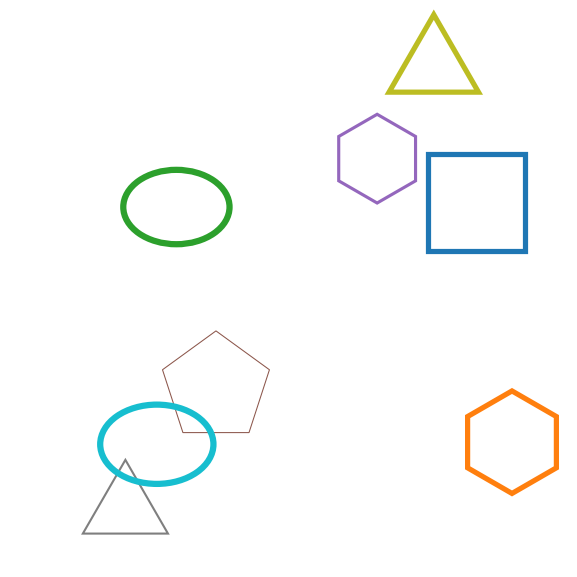[{"shape": "square", "thickness": 2.5, "radius": 0.42, "center": [0.825, 0.649]}, {"shape": "hexagon", "thickness": 2.5, "radius": 0.44, "center": [0.887, 0.233]}, {"shape": "oval", "thickness": 3, "radius": 0.46, "center": [0.305, 0.641]}, {"shape": "hexagon", "thickness": 1.5, "radius": 0.38, "center": [0.653, 0.724]}, {"shape": "pentagon", "thickness": 0.5, "radius": 0.49, "center": [0.374, 0.329]}, {"shape": "triangle", "thickness": 1, "radius": 0.43, "center": [0.217, 0.118]}, {"shape": "triangle", "thickness": 2.5, "radius": 0.45, "center": [0.751, 0.884]}, {"shape": "oval", "thickness": 3, "radius": 0.49, "center": [0.272, 0.23]}]